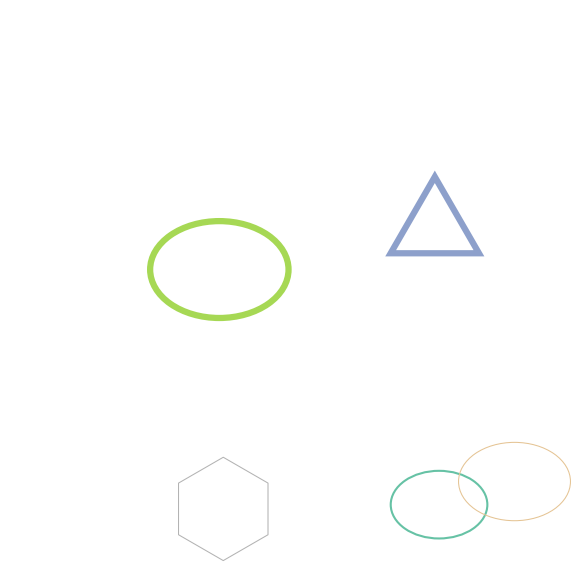[{"shape": "oval", "thickness": 1, "radius": 0.42, "center": [0.76, 0.125]}, {"shape": "triangle", "thickness": 3, "radius": 0.44, "center": [0.753, 0.605]}, {"shape": "oval", "thickness": 3, "radius": 0.6, "center": [0.38, 0.532]}, {"shape": "oval", "thickness": 0.5, "radius": 0.48, "center": [0.891, 0.165]}, {"shape": "hexagon", "thickness": 0.5, "radius": 0.45, "center": [0.387, 0.118]}]